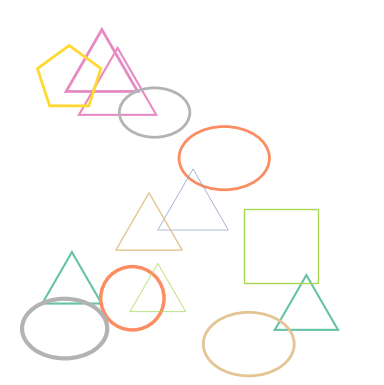[{"shape": "triangle", "thickness": 1.5, "radius": 0.45, "center": [0.187, 0.256]}, {"shape": "triangle", "thickness": 1.5, "radius": 0.47, "center": [0.796, 0.191]}, {"shape": "circle", "thickness": 2.5, "radius": 0.41, "center": [0.344, 0.225]}, {"shape": "oval", "thickness": 2, "radius": 0.59, "center": [0.582, 0.589]}, {"shape": "triangle", "thickness": 0.5, "radius": 0.53, "center": [0.501, 0.455]}, {"shape": "triangle", "thickness": 1.5, "radius": 0.58, "center": [0.305, 0.76]}, {"shape": "triangle", "thickness": 2, "radius": 0.54, "center": [0.265, 0.816]}, {"shape": "triangle", "thickness": 0.5, "radius": 0.42, "center": [0.41, 0.232]}, {"shape": "square", "thickness": 1, "radius": 0.48, "center": [0.731, 0.361]}, {"shape": "pentagon", "thickness": 2, "radius": 0.43, "center": [0.18, 0.795]}, {"shape": "oval", "thickness": 2, "radius": 0.59, "center": [0.646, 0.106]}, {"shape": "triangle", "thickness": 1, "radius": 0.5, "center": [0.387, 0.4]}, {"shape": "oval", "thickness": 3, "radius": 0.55, "center": [0.168, 0.147]}, {"shape": "oval", "thickness": 2, "radius": 0.46, "center": [0.402, 0.708]}]